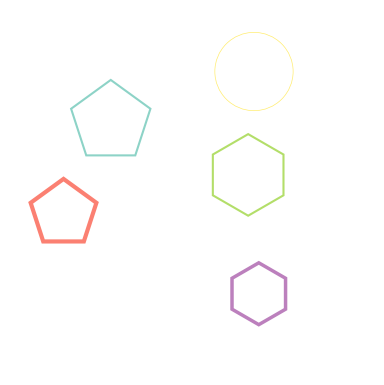[{"shape": "pentagon", "thickness": 1.5, "radius": 0.54, "center": [0.288, 0.684]}, {"shape": "pentagon", "thickness": 3, "radius": 0.45, "center": [0.165, 0.445]}, {"shape": "hexagon", "thickness": 1.5, "radius": 0.53, "center": [0.645, 0.546]}, {"shape": "hexagon", "thickness": 2.5, "radius": 0.4, "center": [0.672, 0.237]}, {"shape": "circle", "thickness": 0.5, "radius": 0.51, "center": [0.66, 0.814]}]